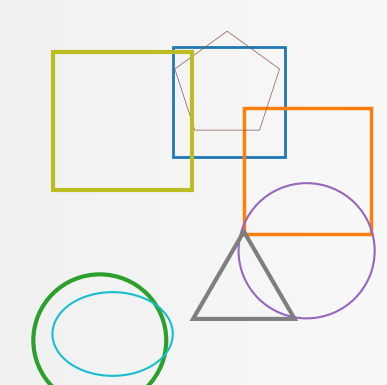[{"shape": "square", "thickness": 2, "radius": 0.72, "center": [0.591, 0.735]}, {"shape": "square", "thickness": 2.5, "radius": 0.82, "center": [0.793, 0.556]}, {"shape": "circle", "thickness": 3, "radius": 0.86, "center": [0.258, 0.116]}, {"shape": "circle", "thickness": 1.5, "radius": 0.88, "center": [0.791, 0.349]}, {"shape": "pentagon", "thickness": 0.5, "radius": 0.71, "center": [0.586, 0.777]}, {"shape": "triangle", "thickness": 3, "radius": 0.76, "center": [0.629, 0.247]}, {"shape": "square", "thickness": 3, "radius": 0.9, "center": [0.315, 0.686]}, {"shape": "oval", "thickness": 1.5, "radius": 0.78, "center": [0.291, 0.132]}]